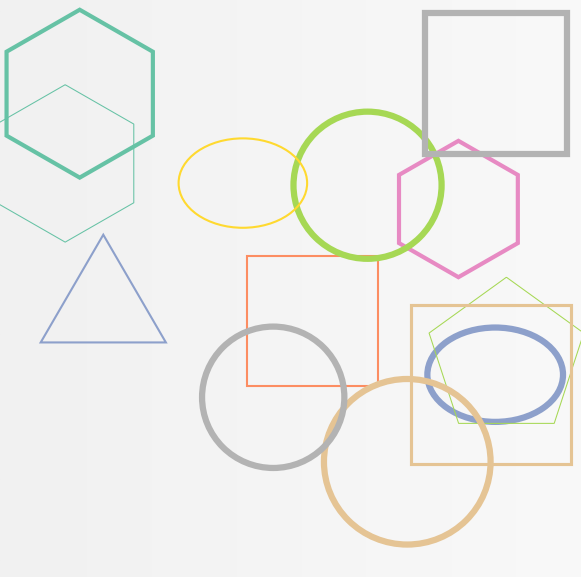[{"shape": "hexagon", "thickness": 0.5, "radius": 0.68, "center": [0.112, 0.716]}, {"shape": "hexagon", "thickness": 2, "radius": 0.73, "center": [0.137, 0.837]}, {"shape": "square", "thickness": 1, "radius": 0.56, "center": [0.537, 0.444]}, {"shape": "triangle", "thickness": 1, "radius": 0.62, "center": [0.178, 0.468]}, {"shape": "oval", "thickness": 3, "radius": 0.58, "center": [0.852, 0.35]}, {"shape": "hexagon", "thickness": 2, "radius": 0.59, "center": [0.789, 0.637]}, {"shape": "circle", "thickness": 3, "radius": 0.64, "center": [0.632, 0.678]}, {"shape": "pentagon", "thickness": 0.5, "radius": 0.7, "center": [0.871, 0.379]}, {"shape": "oval", "thickness": 1, "radius": 0.55, "center": [0.418, 0.682]}, {"shape": "circle", "thickness": 3, "radius": 0.72, "center": [0.701, 0.2]}, {"shape": "square", "thickness": 1.5, "radius": 0.69, "center": [0.844, 0.333]}, {"shape": "circle", "thickness": 3, "radius": 0.61, "center": [0.47, 0.311]}, {"shape": "square", "thickness": 3, "radius": 0.61, "center": [0.853, 0.855]}]